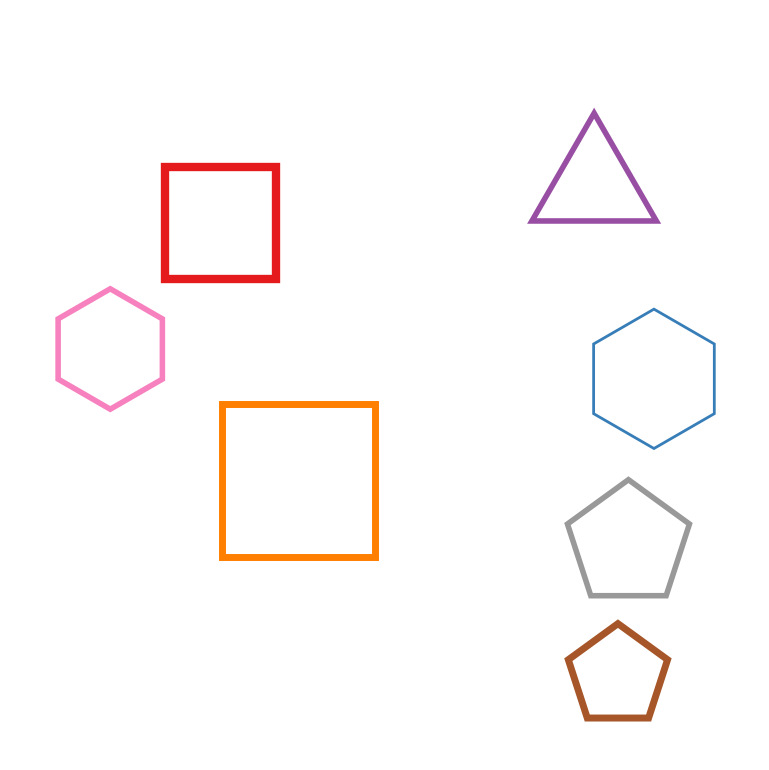[{"shape": "square", "thickness": 3, "radius": 0.36, "center": [0.286, 0.711]}, {"shape": "hexagon", "thickness": 1, "radius": 0.45, "center": [0.849, 0.508]}, {"shape": "triangle", "thickness": 2, "radius": 0.47, "center": [0.772, 0.76]}, {"shape": "square", "thickness": 2.5, "radius": 0.5, "center": [0.388, 0.376]}, {"shape": "pentagon", "thickness": 2.5, "radius": 0.34, "center": [0.803, 0.122]}, {"shape": "hexagon", "thickness": 2, "radius": 0.39, "center": [0.143, 0.547]}, {"shape": "pentagon", "thickness": 2, "radius": 0.42, "center": [0.816, 0.294]}]